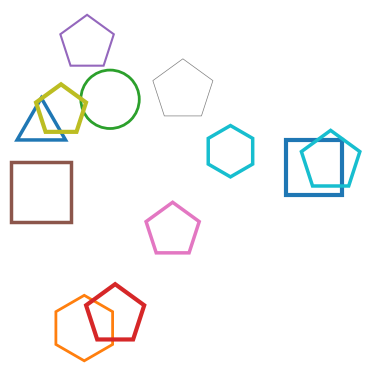[{"shape": "triangle", "thickness": 2.5, "radius": 0.36, "center": [0.107, 0.673]}, {"shape": "square", "thickness": 3, "radius": 0.36, "center": [0.815, 0.565]}, {"shape": "hexagon", "thickness": 2, "radius": 0.43, "center": [0.219, 0.148]}, {"shape": "circle", "thickness": 2, "radius": 0.38, "center": [0.286, 0.742]}, {"shape": "pentagon", "thickness": 3, "radius": 0.4, "center": [0.299, 0.183]}, {"shape": "pentagon", "thickness": 1.5, "radius": 0.37, "center": [0.226, 0.888]}, {"shape": "square", "thickness": 2.5, "radius": 0.39, "center": [0.107, 0.502]}, {"shape": "pentagon", "thickness": 2.5, "radius": 0.36, "center": [0.448, 0.402]}, {"shape": "pentagon", "thickness": 0.5, "radius": 0.41, "center": [0.475, 0.765]}, {"shape": "pentagon", "thickness": 3, "radius": 0.34, "center": [0.159, 0.713]}, {"shape": "pentagon", "thickness": 2.5, "radius": 0.4, "center": [0.859, 0.581]}, {"shape": "hexagon", "thickness": 2.5, "radius": 0.33, "center": [0.599, 0.607]}]